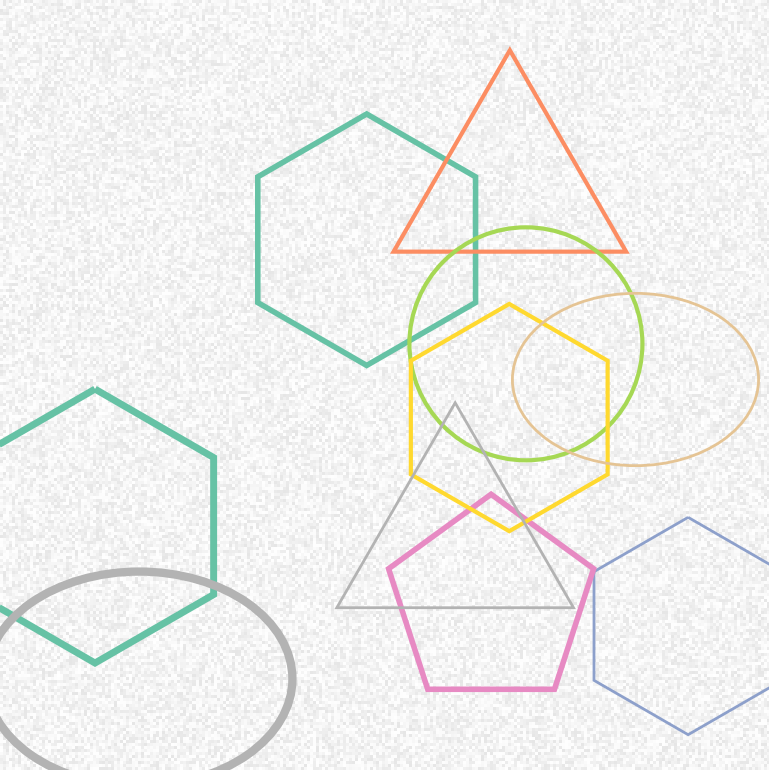[{"shape": "hexagon", "thickness": 2, "radius": 0.82, "center": [0.476, 0.689]}, {"shape": "hexagon", "thickness": 2.5, "radius": 0.89, "center": [0.123, 0.317]}, {"shape": "triangle", "thickness": 1.5, "radius": 0.87, "center": [0.662, 0.76]}, {"shape": "hexagon", "thickness": 1, "radius": 0.71, "center": [0.894, 0.187]}, {"shape": "pentagon", "thickness": 2, "radius": 0.7, "center": [0.638, 0.218]}, {"shape": "circle", "thickness": 1.5, "radius": 0.76, "center": [0.683, 0.553]}, {"shape": "hexagon", "thickness": 1.5, "radius": 0.74, "center": [0.661, 0.458]}, {"shape": "oval", "thickness": 1, "radius": 0.8, "center": [0.825, 0.507]}, {"shape": "triangle", "thickness": 1, "radius": 0.89, "center": [0.591, 0.299]}, {"shape": "oval", "thickness": 3, "radius": 1.0, "center": [0.181, 0.118]}]